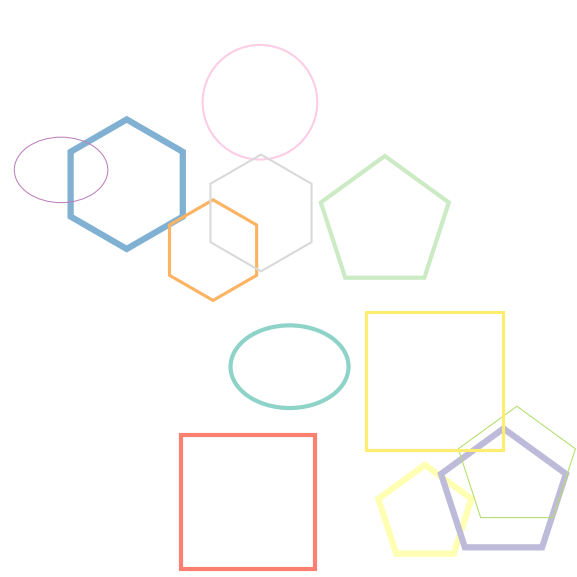[{"shape": "oval", "thickness": 2, "radius": 0.51, "center": [0.501, 0.364]}, {"shape": "pentagon", "thickness": 3, "radius": 0.42, "center": [0.736, 0.109]}, {"shape": "pentagon", "thickness": 3, "radius": 0.57, "center": [0.872, 0.143]}, {"shape": "square", "thickness": 2, "radius": 0.58, "center": [0.429, 0.129]}, {"shape": "hexagon", "thickness": 3, "radius": 0.56, "center": [0.219, 0.68]}, {"shape": "hexagon", "thickness": 1.5, "radius": 0.44, "center": [0.369, 0.566]}, {"shape": "pentagon", "thickness": 0.5, "radius": 0.53, "center": [0.895, 0.189]}, {"shape": "circle", "thickness": 1, "radius": 0.5, "center": [0.45, 0.822]}, {"shape": "hexagon", "thickness": 1, "radius": 0.51, "center": [0.452, 0.63]}, {"shape": "oval", "thickness": 0.5, "radius": 0.4, "center": [0.106, 0.705]}, {"shape": "pentagon", "thickness": 2, "radius": 0.58, "center": [0.666, 0.613]}, {"shape": "square", "thickness": 1.5, "radius": 0.6, "center": [0.753, 0.339]}]